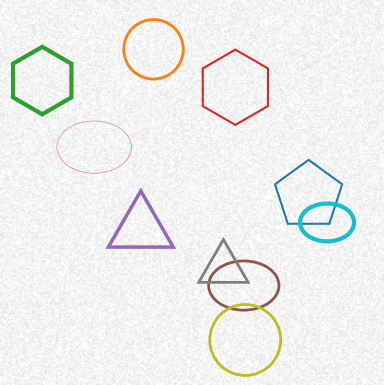[{"shape": "pentagon", "thickness": 1.5, "radius": 0.46, "center": [0.802, 0.493]}, {"shape": "circle", "thickness": 2, "radius": 0.39, "center": [0.399, 0.872]}, {"shape": "hexagon", "thickness": 3, "radius": 0.44, "center": [0.11, 0.791]}, {"shape": "hexagon", "thickness": 1.5, "radius": 0.49, "center": [0.611, 0.773]}, {"shape": "triangle", "thickness": 2.5, "radius": 0.49, "center": [0.366, 0.407]}, {"shape": "oval", "thickness": 2, "radius": 0.46, "center": [0.633, 0.258]}, {"shape": "oval", "thickness": 0.5, "radius": 0.48, "center": [0.245, 0.618]}, {"shape": "triangle", "thickness": 2, "radius": 0.37, "center": [0.58, 0.304]}, {"shape": "circle", "thickness": 2, "radius": 0.46, "center": [0.637, 0.117]}, {"shape": "oval", "thickness": 3, "radius": 0.35, "center": [0.85, 0.422]}]